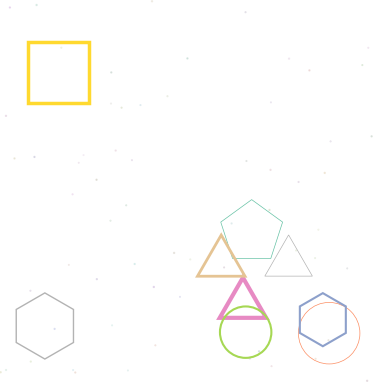[{"shape": "pentagon", "thickness": 0.5, "radius": 0.42, "center": [0.654, 0.397]}, {"shape": "circle", "thickness": 0.5, "radius": 0.4, "center": [0.855, 0.135]}, {"shape": "hexagon", "thickness": 1.5, "radius": 0.34, "center": [0.839, 0.17]}, {"shape": "triangle", "thickness": 3, "radius": 0.35, "center": [0.631, 0.209]}, {"shape": "circle", "thickness": 1.5, "radius": 0.33, "center": [0.638, 0.137]}, {"shape": "square", "thickness": 2.5, "radius": 0.4, "center": [0.152, 0.811]}, {"shape": "triangle", "thickness": 2, "radius": 0.36, "center": [0.575, 0.318]}, {"shape": "triangle", "thickness": 0.5, "radius": 0.36, "center": [0.75, 0.318]}, {"shape": "hexagon", "thickness": 1, "radius": 0.43, "center": [0.117, 0.153]}]